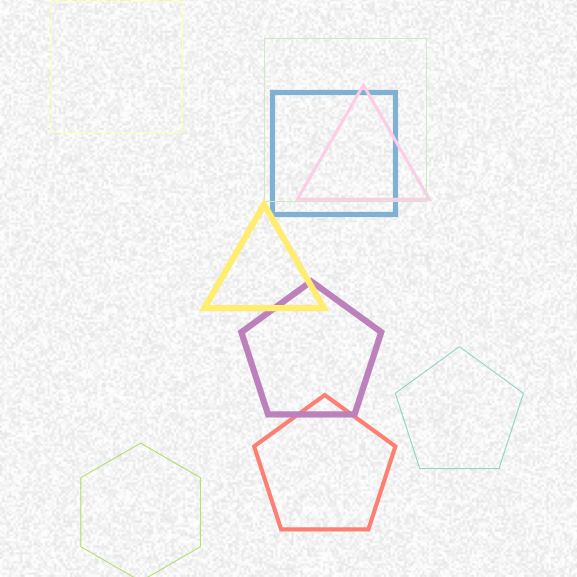[{"shape": "pentagon", "thickness": 0.5, "radius": 0.58, "center": [0.795, 0.282]}, {"shape": "square", "thickness": 0.5, "radius": 0.57, "center": [0.202, 0.885]}, {"shape": "pentagon", "thickness": 2, "radius": 0.64, "center": [0.562, 0.187]}, {"shape": "square", "thickness": 2.5, "radius": 0.53, "center": [0.577, 0.735]}, {"shape": "hexagon", "thickness": 0.5, "radius": 0.6, "center": [0.243, 0.112]}, {"shape": "triangle", "thickness": 1.5, "radius": 0.66, "center": [0.629, 0.72]}, {"shape": "pentagon", "thickness": 3, "radius": 0.64, "center": [0.539, 0.385]}, {"shape": "square", "thickness": 0.5, "radius": 0.71, "center": [0.597, 0.793]}, {"shape": "triangle", "thickness": 3, "radius": 0.6, "center": [0.457, 0.525]}]